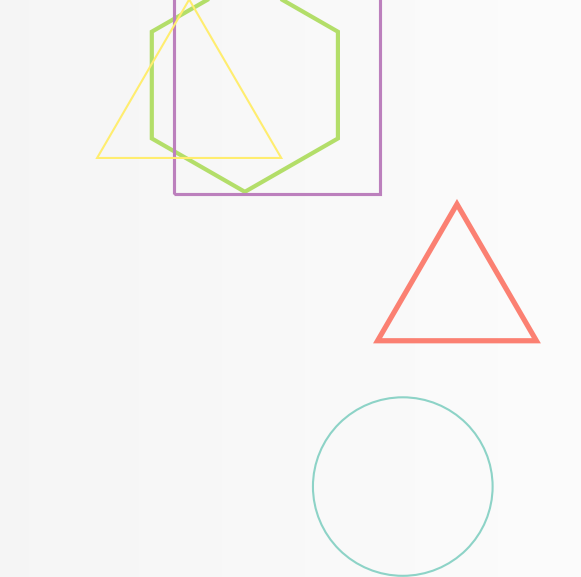[{"shape": "circle", "thickness": 1, "radius": 0.77, "center": [0.693, 0.157]}, {"shape": "triangle", "thickness": 2.5, "radius": 0.79, "center": [0.786, 0.488]}, {"shape": "hexagon", "thickness": 2, "radius": 0.92, "center": [0.421, 0.852]}, {"shape": "square", "thickness": 1.5, "radius": 0.88, "center": [0.476, 0.84]}, {"shape": "triangle", "thickness": 1, "radius": 0.91, "center": [0.325, 0.817]}]